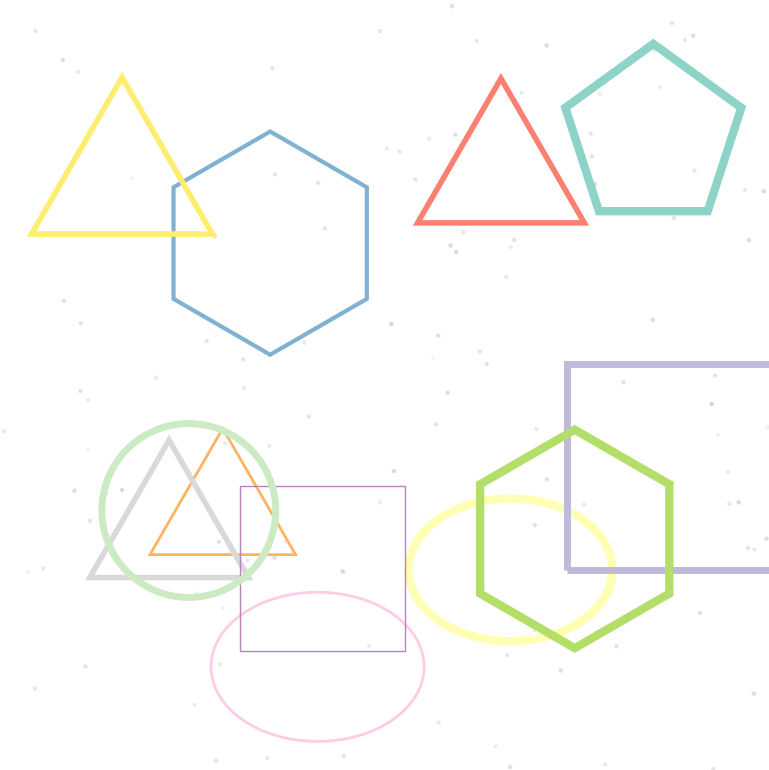[{"shape": "pentagon", "thickness": 3, "radius": 0.6, "center": [0.848, 0.823]}, {"shape": "oval", "thickness": 3, "radius": 0.66, "center": [0.663, 0.26]}, {"shape": "square", "thickness": 2.5, "radius": 0.67, "center": [0.871, 0.393]}, {"shape": "triangle", "thickness": 2, "radius": 0.63, "center": [0.651, 0.773]}, {"shape": "hexagon", "thickness": 1.5, "radius": 0.72, "center": [0.351, 0.684]}, {"shape": "triangle", "thickness": 1, "radius": 0.55, "center": [0.289, 0.334]}, {"shape": "hexagon", "thickness": 3, "radius": 0.71, "center": [0.746, 0.3]}, {"shape": "oval", "thickness": 1, "radius": 0.69, "center": [0.412, 0.134]}, {"shape": "triangle", "thickness": 2, "radius": 0.59, "center": [0.22, 0.309]}, {"shape": "square", "thickness": 0.5, "radius": 0.53, "center": [0.419, 0.262]}, {"shape": "circle", "thickness": 2.5, "radius": 0.56, "center": [0.245, 0.337]}, {"shape": "triangle", "thickness": 2, "radius": 0.68, "center": [0.158, 0.764]}]